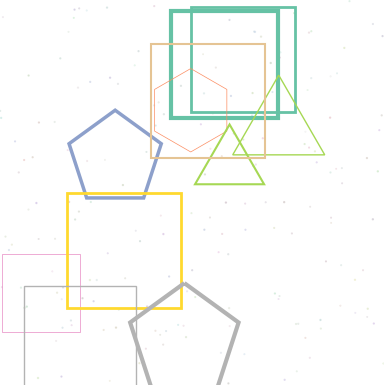[{"shape": "square", "thickness": 3, "radius": 0.69, "center": [0.583, 0.833]}, {"shape": "square", "thickness": 2, "radius": 0.68, "center": [0.632, 0.845]}, {"shape": "hexagon", "thickness": 0.5, "radius": 0.54, "center": [0.495, 0.714]}, {"shape": "pentagon", "thickness": 2.5, "radius": 0.63, "center": [0.299, 0.588]}, {"shape": "square", "thickness": 0.5, "radius": 0.5, "center": [0.106, 0.239]}, {"shape": "triangle", "thickness": 1.5, "radius": 0.52, "center": [0.596, 0.573]}, {"shape": "triangle", "thickness": 1, "radius": 0.69, "center": [0.724, 0.667]}, {"shape": "square", "thickness": 2, "radius": 0.74, "center": [0.322, 0.35]}, {"shape": "square", "thickness": 1.5, "radius": 0.75, "center": [0.54, 0.738]}, {"shape": "pentagon", "thickness": 3, "radius": 0.74, "center": [0.479, 0.117]}, {"shape": "square", "thickness": 1, "radius": 0.73, "center": [0.208, 0.111]}]